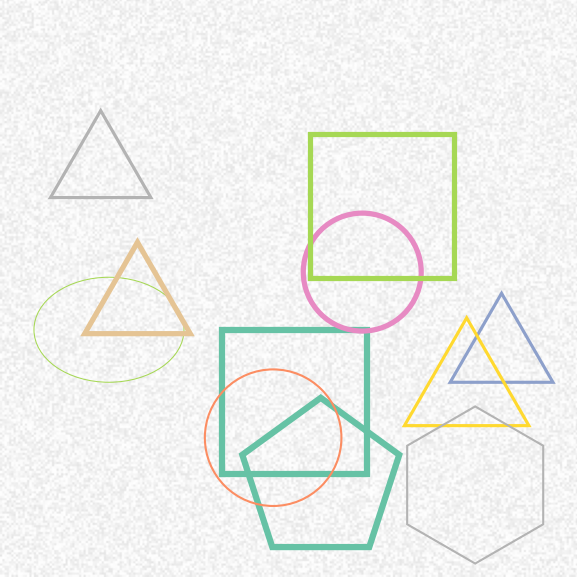[{"shape": "pentagon", "thickness": 3, "radius": 0.71, "center": [0.555, 0.167]}, {"shape": "square", "thickness": 3, "radius": 0.63, "center": [0.51, 0.303]}, {"shape": "circle", "thickness": 1, "radius": 0.59, "center": [0.473, 0.241]}, {"shape": "triangle", "thickness": 1.5, "radius": 0.51, "center": [0.869, 0.389]}, {"shape": "circle", "thickness": 2.5, "radius": 0.51, "center": [0.627, 0.528]}, {"shape": "square", "thickness": 2.5, "radius": 0.62, "center": [0.661, 0.642]}, {"shape": "oval", "thickness": 0.5, "radius": 0.65, "center": [0.189, 0.428]}, {"shape": "triangle", "thickness": 1.5, "radius": 0.62, "center": [0.808, 0.324]}, {"shape": "triangle", "thickness": 2.5, "radius": 0.53, "center": [0.238, 0.474]}, {"shape": "triangle", "thickness": 1.5, "radius": 0.5, "center": [0.174, 0.707]}, {"shape": "hexagon", "thickness": 1, "radius": 0.68, "center": [0.823, 0.159]}]